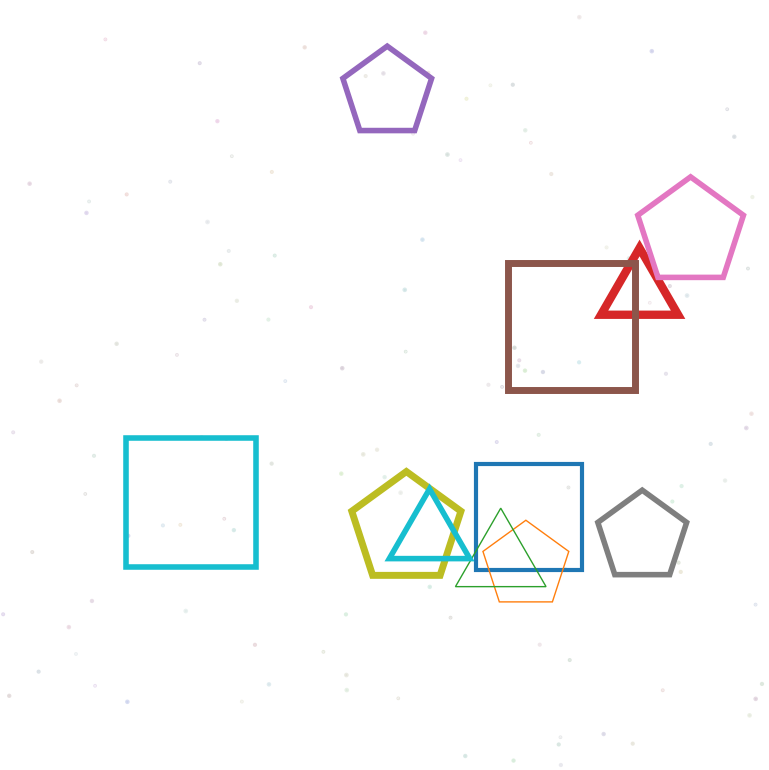[{"shape": "square", "thickness": 1.5, "radius": 0.34, "center": [0.687, 0.328]}, {"shape": "pentagon", "thickness": 0.5, "radius": 0.29, "center": [0.683, 0.266]}, {"shape": "triangle", "thickness": 0.5, "radius": 0.34, "center": [0.65, 0.272]}, {"shape": "triangle", "thickness": 3, "radius": 0.29, "center": [0.831, 0.62]}, {"shape": "pentagon", "thickness": 2, "radius": 0.3, "center": [0.503, 0.879]}, {"shape": "square", "thickness": 2.5, "radius": 0.41, "center": [0.742, 0.576]}, {"shape": "pentagon", "thickness": 2, "radius": 0.36, "center": [0.897, 0.698]}, {"shape": "pentagon", "thickness": 2, "radius": 0.3, "center": [0.834, 0.303]}, {"shape": "pentagon", "thickness": 2.5, "radius": 0.37, "center": [0.528, 0.313]}, {"shape": "triangle", "thickness": 2, "radius": 0.3, "center": [0.558, 0.305]}, {"shape": "square", "thickness": 2, "radius": 0.42, "center": [0.248, 0.347]}]